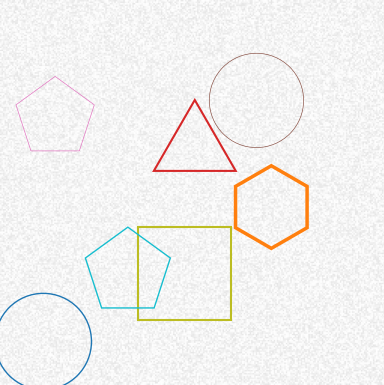[{"shape": "circle", "thickness": 1, "radius": 0.63, "center": [0.112, 0.113]}, {"shape": "hexagon", "thickness": 2.5, "radius": 0.54, "center": [0.705, 0.462]}, {"shape": "triangle", "thickness": 1.5, "radius": 0.61, "center": [0.506, 0.618]}, {"shape": "circle", "thickness": 0.5, "radius": 0.61, "center": [0.666, 0.739]}, {"shape": "pentagon", "thickness": 0.5, "radius": 0.53, "center": [0.143, 0.695]}, {"shape": "square", "thickness": 1.5, "radius": 0.6, "center": [0.48, 0.289]}, {"shape": "pentagon", "thickness": 1, "radius": 0.58, "center": [0.332, 0.294]}]